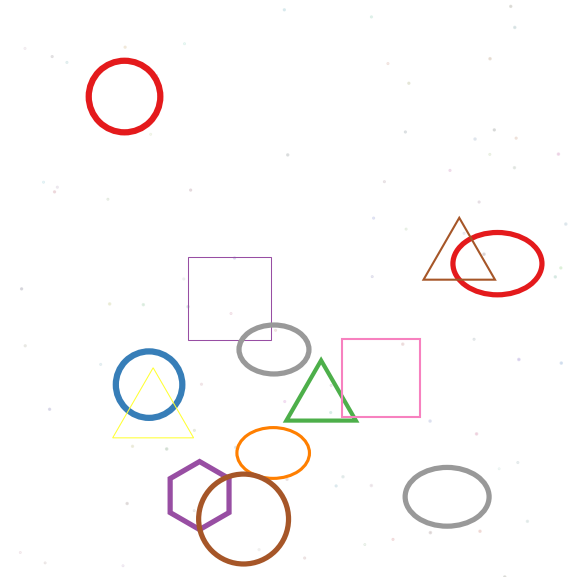[{"shape": "circle", "thickness": 3, "radius": 0.31, "center": [0.216, 0.832]}, {"shape": "oval", "thickness": 2.5, "radius": 0.39, "center": [0.861, 0.543]}, {"shape": "circle", "thickness": 3, "radius": 0.29, "center": [0.258, 0.333]}, {"shape": "triangle", "thickness": 2, "radius": 0.35, "center": [0.556, 0.306]}, {"shape": "square", "thickness": 0.5, "radius": 0.36, "center": [0.397, 0.482]}, {"shape": "hexagon", "thickness": 2.5, "radius": 0.29, "center": [0.346, 0.141]}, {"shape": "oval", "thickness": 1.5, "radius": 0.31, "center": [0.473, 0.215]}, {"shape": "triangle", "thickness": 0.5, "radius": 0.4, "center": [0.265, 0.281]}, {"shape": "circle", "thickness": 2.5, "radius": 0.39, "center": [0.422, 0.1]}, {"shape": "triangle", "thickness": 1, "radius": 0.36, "center": [0.795, 0.551]}, {"shape": "square", "thickness": 1, "radius": 0.34, "center": [0.661, 0.345]}, {"shape": "oval", "thickness": 2.5, "radius": 0.36, "center": [0.774, 0.139]}, {"shape": "oval", "thickness": 2.5, "radius": 0.3, "center": [0.474, 0.394]}]